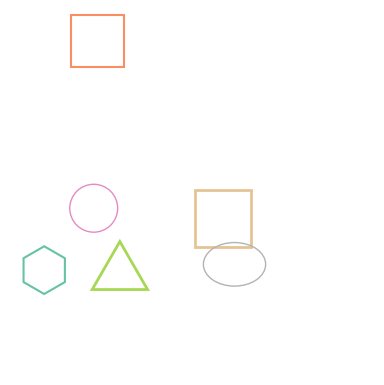[{"shape": "hexagon", "thickness": 1.5, "radius": 0.31, "center": [0.115, 0.298]}, {"shape": "square", "thickness": 1.5, "radius": 0.34, "center": [0.253, 0.893]}, {"shape": "circle", "thickness": 1, "radius": 0.31, "center": [0.243, 0.459]}, {"shape": "triangle", "thickness": 2, "radius": 0.42, "center": [0.311, 0.289]}, {"shape": "square", "thickness": 2, "radius": 0.36, "center": [0.58, 0.432]}, {"shape": "oval", "thickness": 1, "radius": 0.4, "center": [0.609, 0.313]}]